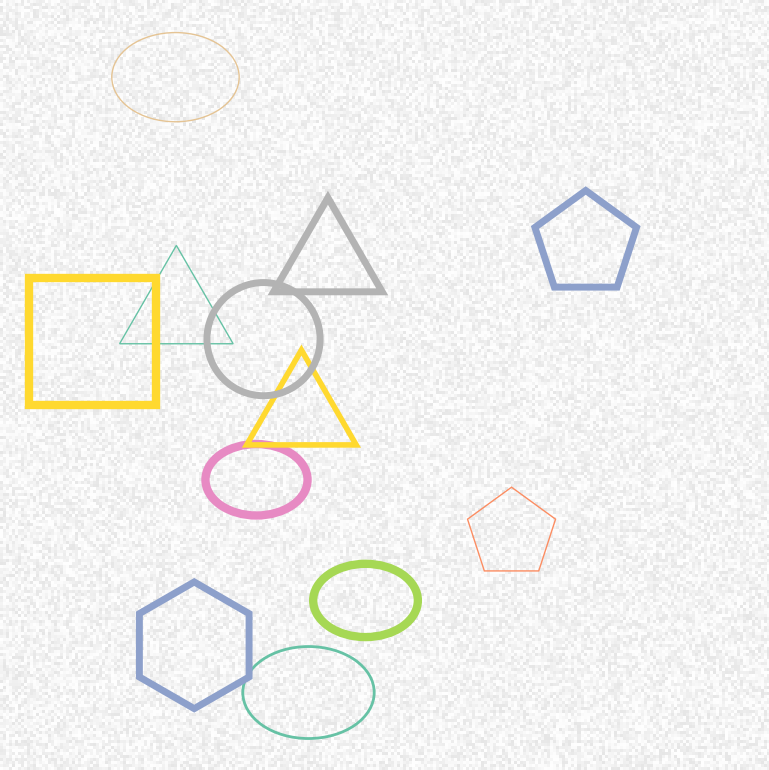[{"shape": "triangle", "thickness": 0.5, "radius": 0.43, "center": [0.229, 0.596]}, {"shape": "oval", "thickness": 1, "radius": 0.43, "center": [0.401, 0.101]}, {"shape": "pentagon", "thickness": 0.5, "radius": 0.3, "center": [0.664, 0.307]}, {"shape": "pentagon", "thickness": 2.5, "radius": 0.35, "center": [0.761, 0.683]}, {"shape": "hexagon", "thickness": 2.5, "radius": 0.41, "center": [0.252, 0.162]}, {"shape": "oval", "thickness": 3, "radius": 0.33, "center": [0.333, 0.377]}, {"shape": "oval", "thickness": 3, "radius": 0.34, "center": [0.475, 0.22]}, {"shape": "triangle", "thickness": 2, "radius": 0.41, "center": [0.391, 0.463]}, {"shape": "square", "thickness": 3, "radius": 0.41, "center": [0.12, 0.556]}, {"shape": "oval", "thickness": 0.5, "radius": 0.41, "center": [0.228, 0.9]}, {"shape": "triangle", "thickness": 2.5, "radius": 0.41, "center": [0.426, 0.662]}, {"shape": "circle", "thickness": 2.5, "radius": 0.37, "center": [0.342, 0.56]}]